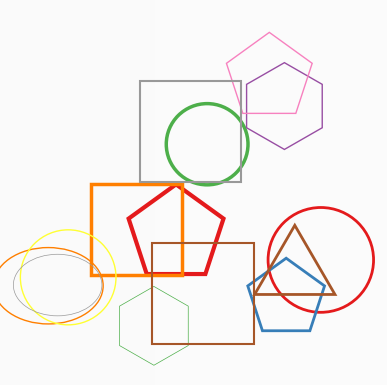[{"shape": "pentagon", "thickness": 3, "radius": 0.64, "center": [0.454, 0.392]}, {"shape": "circle", "thickness": 2, "radius": 0.68, "center": [0.828, 0.325]}, {"shape": "pentagon", "thickness": 2, "radius": 0.52, "center": [0.738, 0.225]}, {"shape": "circle", "thickness": 2.5, "radius": 0.53, "center": [0.535, 0.625]}, {"shape": "hexagon", "thickness": 0.5, "radius": 0.51, "center": [0.397, 0.154]}, {"shape": "hexagon", "thickness": 1, "radius": 0.56, "center": [0.734, 0.725]}, {"shape": "square", "thickness": 2.5, "radius": 0.59, "center": [0.353, 0.403]}, {"shape": "oval", "thickness": 1, "radius": 0.71, "center": [0.125, 0.258]}, {"shape": "circle", "thickness": 1, "radius": 0.62, "center": [0.176, 0.28]}, {"shape": "square", "thickness": 1.5, "radius": 0.66, "center": [0.523, 0.238]}, {"shape": "triangle", "thickness": 2, "radius": 0.6, "center": [0.761, 0.295]}, {"shape": "pentagon", "thickness": 1, "radius": 0.58, "center": [0.695, 0.8]}, {"shape": "square", "thickness": 1.5, "radius": 0.65, "center": [0.492, 0.659]}, {"shape": "oval", "thickness": 0.5, "radius": 0.57, "center": [0.149, 0.26]}]